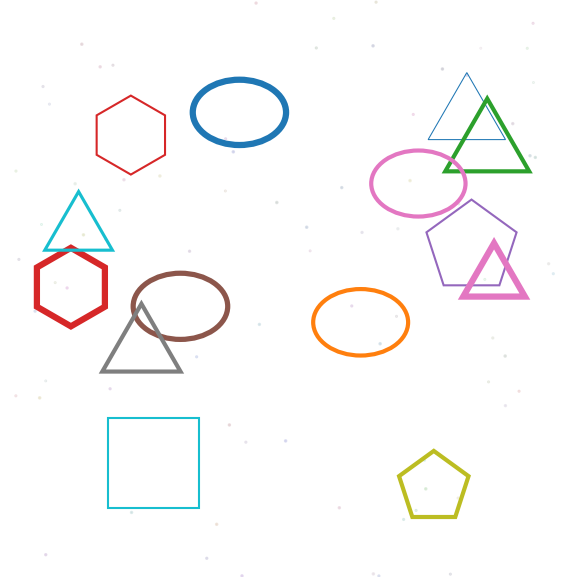[{"shape": "oval", "thickness": 3, "radius": 0.4, "center": [0.415, 0.805]}, {"shape": "triangle", "thickness": 0.5, "radius": 0.39, "center": [0.808, 0.796]}, {"shape": "oval", "thickness": 2, "radius": 0.41, "center": [0.625, 0.441]}, {"shape": "triangle", "thickness": 2, "radius": 0.42, "center": [0.844, 0.744]}, {"shape": "hexagon", "thickness": 3, "radius": 0.34, "center": [0.123, 0.502]}, {"shape": "hexagon", "thickness": 1, "radius": 0.34, "center": [0.227, 0.765]}, {"shape": "pentagon", "thickness": 1, "radius": 0.41, "center": [0.816, 0.571]}, {"shape": "oval", "thickness": 2.5, "radius": 0.41, "center": [0.312, 0.469]}, {"shape": "oval", "thickness": 2, "radius": 0.41, "center": [0.724, 0.681]}, {"shape": "triangle", "thickness": 3, "radius": 0.31, "center": [0.856, 0.516]}, {"shape": "triangle", "thickness": 2, "radius": 0.39, "center": [0.245, 0.395]}, {"shape": "pentagon", "thickness": 2, "radius": 0.32, "center": [0.751, 0.155]}, {"shape": "triangle", "thickness": 1.5, "radius": 0.34, "center": [0.136, 0.6]}, {"shape": "square", "thickness": 1, "radius": 0.39, "center": [0.266, 0.197]}]